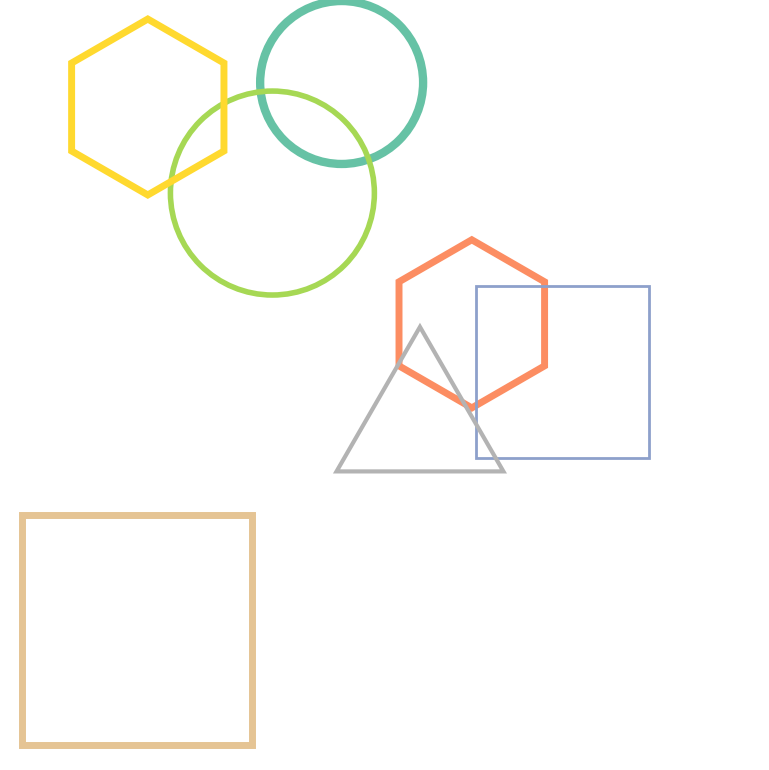[{"shape": "circle", "thickness": 3, "radius": 0.53, "center": [0.444, 0.893]}, {"shape": "hexagon", "thickness": 2.5, "radius": 0.55, "center": [0.613, 0.579]}, {"shape": "square", "thickness": 1, "radius": 0.56, "center": [0.731, 0.517]}, {"shape": "circle", "thickness": 2, "radius": 0.66, "center": [0.354, 0.749]}, {"shape": "hexagon", "thickness": 2.5, "radius": 0.57, "center": [0.192, 0.861]}, {"shape": "square", "thickness": 2.5, "radius": 0.75, "center": [0.177, 0.182]}, {"shape": "triangle", "thickness": 1.5, "radius": 0.63, "center": [0.545, 0.45]}]